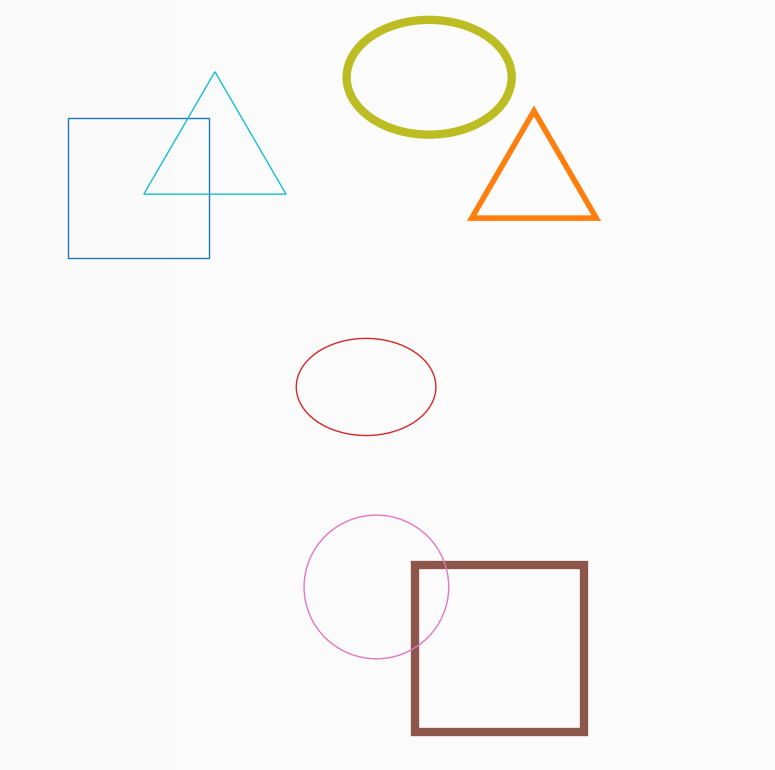[{"shape": "square", "thickness": 0.5, "radius": 0.46, "center": [0.179, 0.756]}, {"shape": "triangle", "thickness": 2, "radius": 0.46, "center": [0.689, 0.763]}, {"shape": "oval", "thickness": 0.5, "radius": 0.45, "center": [0.472, 0.497]}, {"shape": "square", "thickness": 3, "radius": 0.54, "center": [0.645, 0.157]}, {"shape": "circle", "thickness": 0.5, "radius": 0.47, "center": [0.486, 0.238]}, {"shape": "oval", "thickness": 3, "radius": 0.53, "center": [0.554, 0.9]}, {"shape": "triangle", "thickness": 0.5, "radius": 0.53, "center": [0.277, 0.801]}]